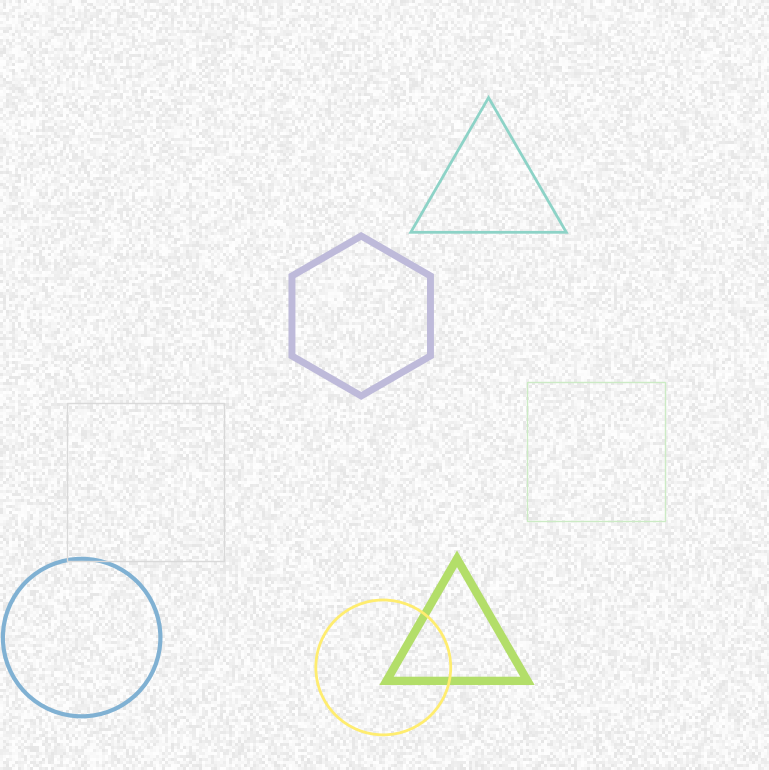[{"shape": "triangle", "thickness": 1, "radius": 0.58, "center": [0.634, 0.757]}, {"shape": "hexagon", "thickness": 2.5, "radius": 0.52, "center": [0.469, 0.59]}, {"shape": "circle", "thickness": 1.5, "radius": 0.51, "center": [0.106, 0.172]}, {"shape": "triangle", "thickness": 3, "radius": 0.53, "center": [0.593, 0.169]}, {"shape": "square", "thickness": 0.5, "radius": 0.51, "center": [0.189, 0.374]}, {"shape": "square", "thickness": 0.5, "radius": 0.45, "center": [0.774, 0.414]}, {"shape": "circle", "thickness": 1, "radius": 0.44, "center": [0.498, 0.133]}]